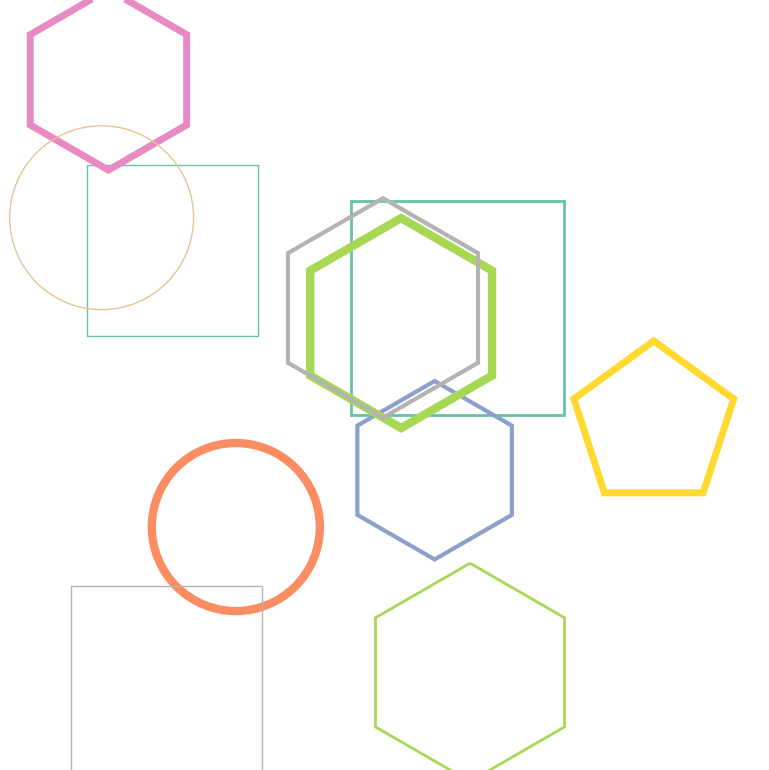[{"shape": "square", "thickness": 1, "radius": 0.69, "center": [0.594, 0.6]}, {"shape": "square", "thickness": 0.5, "radius": 0.55, "center": [0.224, 0.675]}, {"shape": "circle", "thickness": 3, "radius": 0.55, "center": [0.306, 0.316]}, {"shape": "hexagon", "thickness": 1.5, "radius": 0.58, "center": [0.564, 0.389]}, {"shape": "hexagon", "thickness": 2.5, "radius": 0.59, "center": [0.141, 0.896]}, {"shape": "hexagon", "thickness": 1, "radius": 0.71, "center": [0.61, 0.127]}, {"shape": "hexagon", "thickness": 3, "radius": 0.68, "center": [0.521, 0.58]}, {"shape": "pentagon", "thickness": 2.5, "radius": 0.55, "center": [0.849, 0.448]}, {"shape": "circle", "thickness": 0.5, "radius": 0.6, "center": [0.132, 0.717]}, {"shape": "hexagon", "thickness": 1.5, "radius": 0.71, "center": [0.497, 0.6]}, {"shape": "square", "thickness": 0.5, "radius": 0.62, "center": [0.216, 0.115]}]